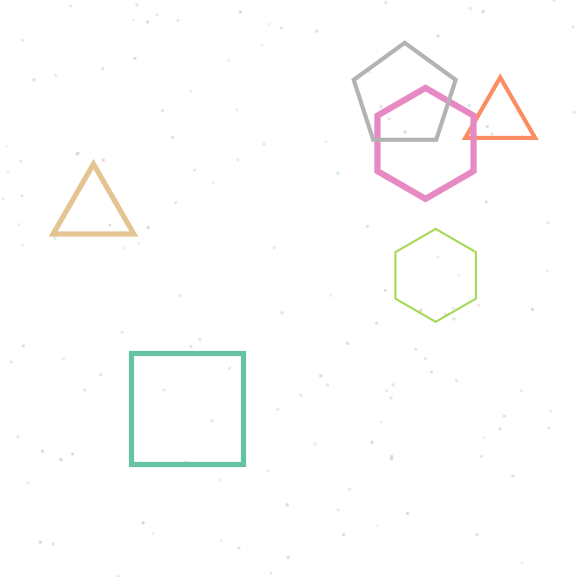[{"shape": "square", "thickness": 2.5, "radius": 0.48, "center": [0.324, 0.292]}, {"shape": "triangle", "thickness": 2, "radius": 0.35, "center": [0.866, 0.795]}, {"shape": "hexagon", "thickness": 3, "radius": 0.48, "center": [0.737, 0.751]}, {"shape": "hexagon", "thickness": 1, "radius": 0.4, "center": [0.754, 0.522]}, {"shape": "triangle", "thickness": 2.5, "radius": 0.4, "center": [0.162, 0.634]}, {"shape": "pentagon", "thickness": 2, "radius": 0.46, "center": [0.701, 0.832]}]